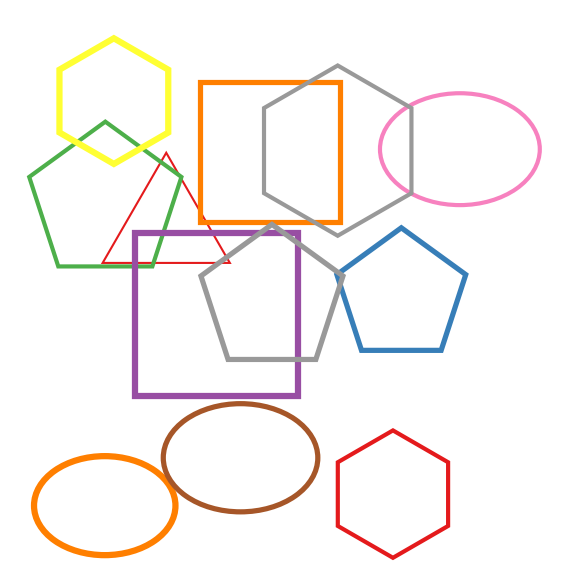[{"shape": "triangle", "thickness": 1, "radius": 0.64, "center": [0.288, 0.607]}, {"shape": "hexagon", "thickness": 2, "radius": 0.55, "center": [0.68, 0.144]}, {"shape": "pentagon", "thickness": 2.5, "radius": 0.59, "center": [0.695, 0.487]}, {"shape": "pentagon", "thickness": 2, "radius": 0.69, "center": [0.182, 0.65]}, {"shape": "square", "thickness": 3, "radius": 0.71, "center": [0.375, 0.454]}, {"shape": "oval", "thickness": 3, "radius": 0.61, "center": [0.181, 0.124]}, {"shape": "square", "thickness": 2.5, "radius": 0.61, "center": [0.467, 0.736]}, {"shape": "hexagon", "thickness": 3, "radius": 0.54, "center": [0.197, 0.824]}, {"shape": "oval", "thickness": 2.5, "radius": 0.67, "center": [0.417, 0.206]}, {"shape": "oval", "thickness": 2, "radius": 0.69, "center": [0.796, 0.741]}, {"shape": "hexagon", "thickness": 2, "radius": 0.74, "center": [0.585, 0.738]}, {"shape": "pentagon", "thickness": 2.5, "radius": 0.65, "center": [0.471, 0.481]}]